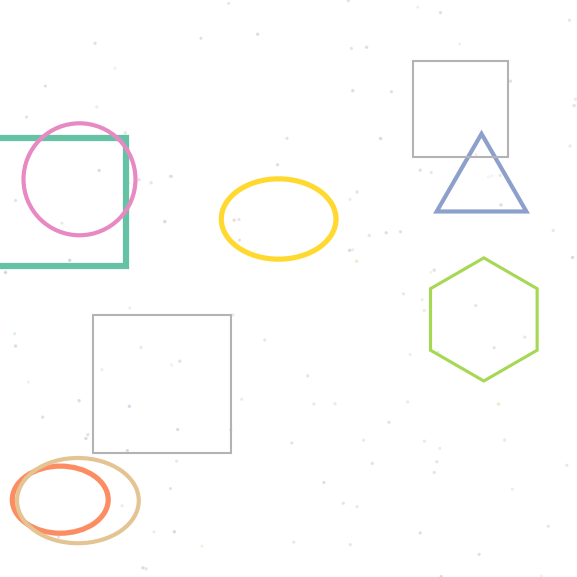[{"shape": "square", "thickness": 3, "radius": 0.55, "center": [0.108, 0.649]}, {"shape": "oval", "thickness": 2.5, "radius": 0.42, "center": [0.104, 0.134]}, {"shape": "triangle", "thickness": 2, "radius": 0.45, "center": [0.834, 0.678]}, {"shape": "circle", "thickness": 2, "radius": 0.48, "center": [0.138, 0.689]}, {"shape": "hexagon", "thickness": 1.5, "radius": 0.53, "center": [0.838, 0.446]}, {"shape": "oval", "thickness": 2.5, "radius": 0.5, "center": [0.483, 0.62]}, {"shape": "oval", "thickness": 2, "radius": 0.53, "center": [0.135, 0.132]}, {"shape": "square", "thickness": 1, "radius": 0.6, "center": [0.28, 0.335]}, {"shape": "square", "thickness": 1, "radius": 0.41, "center": [0.798, 0.81]}]